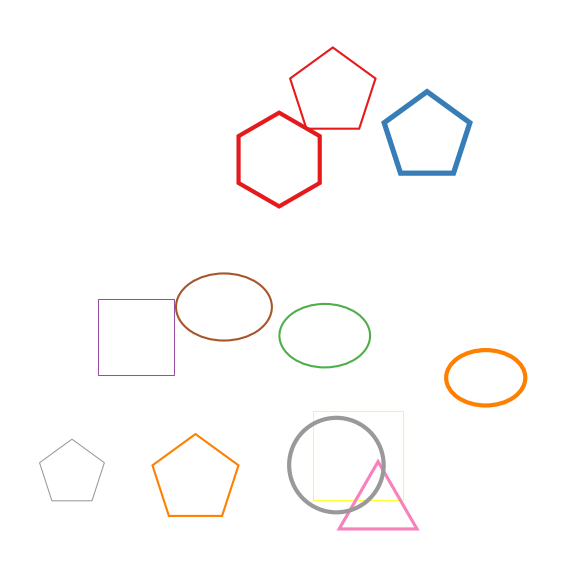[{"shape": "pentagon", "thickness": 1, "radius": 0.39, "center": [0.576, 0.839]}, {"shape": "hexagon", "thickness": 2, "radius": 0.41, "center": [0.483, 0.723]}, {"shape": "pentagon", "thickness": 2.5, "radius": 0.39, "center": [0.739, 0.762]}, {"shape": "oval", "thickness": 1, "radius": 0.39, "center": [0.562, 0.418]}, {"shape": "square", "thickness": 0.5, "radius": 0.33, "center": [0.236, 0.416]}, {"shape": "pentagon", "thickness": 1, "radius": 0.39, "center": [0.339, 0.169]}, {"shape": "oval", "thickness": 2, "radius": 0.34, "center": [0.841, 0.345]}, {"shape": "square", "thickness": 0.5, "radius": 0.39, "center": [0.619, 0.21]}, {"shape": "oval", "thickness": 1, "radius": 0.41, "center": [0.388, 0.468]}, {"shape": "triangle", "thickness": 1.5, "radius": 0.39, "center": [0.655, 0.122]}, {"shape": "circle", "thickness": 2, "radius": 0.41, "center": [0.583, 0.194]}, {"shape": "pentagon", "thickness": 0.5, "radius": 0.29, "center": [0.125, 0.18]}]